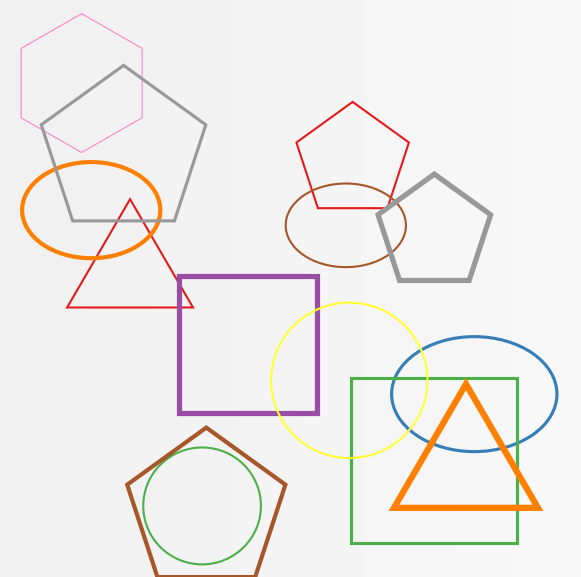[{"shape": "pentagon", "thickness": 1, "radius": 0.51, "center": [0.607, 0.721]}, {"shape": "triangle", "thickness": 1, "radius": 0.63, "center": [0.224, 0.529]}, {"shape": "oval", "thickness": 1.5, "radius": 0.71, "center": [0.816, 0.317]}, {"shape": "circle", "thickness": 1, "radius": 0.51, "center": [0.348, 0.123]}, {"shape": "square", "thickness": 1.5, "radius": 0.71, "center": [0.747, 0.202]}, {"shape": "square", "thickness": 2.5, "radius": 0.6, "center": [0.426, 0.403]}, {"shape": "oval", "thickness": 2, "radius": 0.59, "center": [0.157, 0.635]}, {"shape": "triangle", "thickness": 3, "radius": 0.71, "center": [0.802, 0.191]}, {"shape": "circle", "thickness": 1, "radius": 0.67, "center": [0.601, 0.341]}, {"shape": "oval", "thickness": 1, "radius": 0.52, "center": [0.595, 0.609]}, {"shape": "pentagon", "thickness": 2, "radius": 0.72, "center": [0.355, 0.116]}, {"shape": "hexagon", "thickness": 0.5, "radius": 0.6, "center": [0.14, 0.855]}, {"shape": "pentagon", "thickness": 1.5, "radius": 0.74, "center": [0.213, 0.737]}, {"shape": "pentagon", "thickness": 2.5, "radius": 0.51, "center": [0.747, 0.596]}]